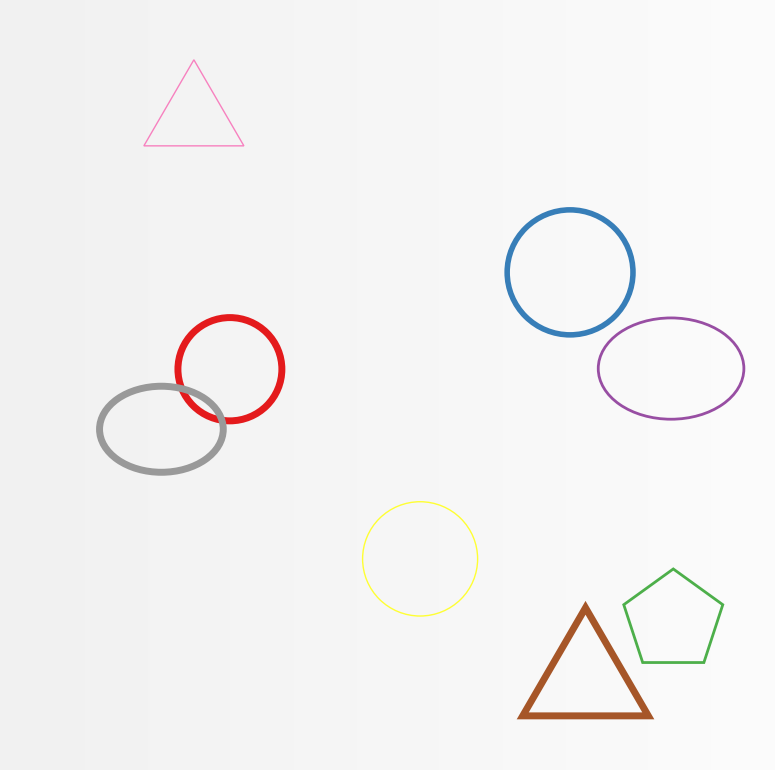[{"shape": "circle", "thickness": 2.5, "radius": 0.34, "center": [0.297, 0.52]}, {"shape": "circle", "thickness": 2, "radius": 0.41, "center": [0.736, 0.646]}, {"shape": "pentagon", "thickness": 1, "radius": 0.34, "center": [0.869, 0.194]}, {"shape": "oval", "thickness": 1, "radius": 0.47, "center": [0.866, 0.521]}, {"shape": "circle", "thickness": 0.5, "radius": 0.37, "center": [0.542, 0.274]}, {"shape": "triangle", "thickness": 2.5, "radius": 0.47, "center": [0.756, 0.117]}, {"shape": "triangle", "thickness": 0.5, "radius": 0.37, "center": [0.25, 0.848]}, {"shape": "oval", "thickness": 2.5, "radius": 0.4, "center": [0.208, 0.443]}]